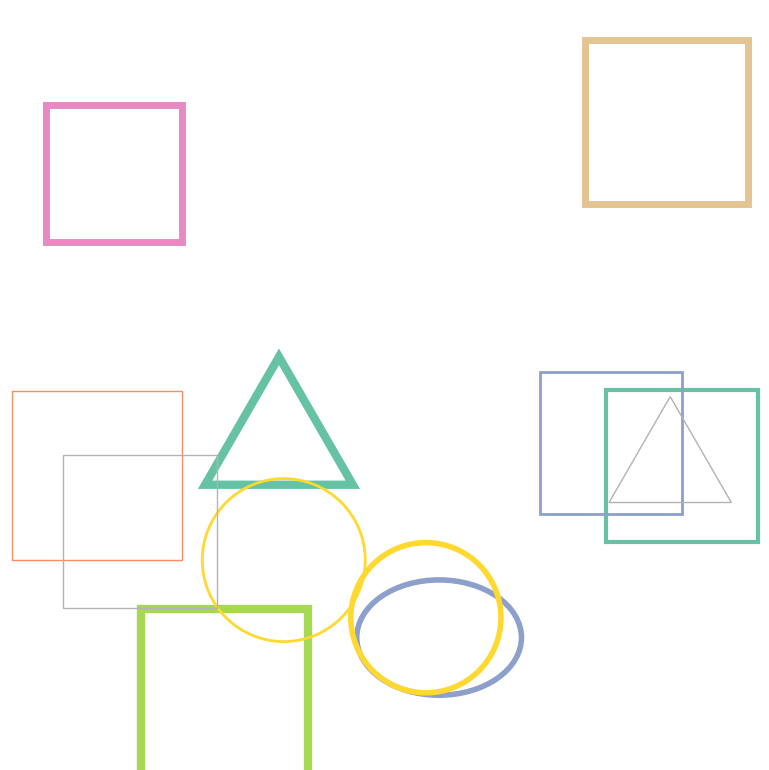[{"shape": "square", "thickness": 1.5, "radius": 0.49, "center": [0.886, 0.395]}, {"shape": "triangle", "thickness": 3, "radius": 0.55, "center": [0.362, 0.426]}, {"shape": "square", "thickness": 0.5, "radius": 0.55, "center": [0.126, 0.382]}, {"shape": "oval", "thickness": 2, "radius": 0.53, "center": [0.57, 0.172]}, {"shape": "square", "thickness": 1, "radius": 0.46, "center": [0.794, 0.425]}, {"shape": "square", "thickness": 2.5, "radius": 0.44, "center": [0.148, 0.775]}, {"shape": "square", "thickness": 3, "radius": 0.54, "center": [0.292, 0.101]}, {"shape": "circle", "thickness": 1, "radius": 0.53, "center": [0.368, 0.273]}, {"shape": "circle", "thickness": 2, "radius": 0.49, "center": [0.553, 0.198]}, {"shape": "square", "thickness": 2.5, "radius": 0.53, "center": [0.865, 0.841]}, {"shape": "square", "thickness": 0.5, "radius": 0.5, "center": [0.182, 0.31]}, {"shape": "triangle", "thickness": 0.5, "radius": 0.46, "center": [0.87, 0.393]}]